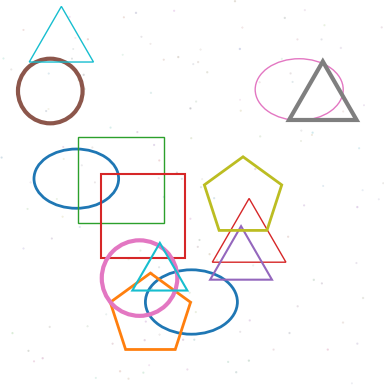[{"shape": "oval", "thickness": 2, "radius": 0.55, "center": [0.198, 0.536]}, {"shape": "oval", "thickness": 2, "radius": 0.6, "center": [0.497, 0.216]}, {"shape": "pentagon", "thickness": 2, "radius": 0.55, "center": [0.391, 0.181]}, {"shape": "square", "thickness": 1, "radius": 0.56, "center": [0.315, 0.533]}, {"shape": "triangle", "thickness": 1, "radius": 0.55, "center": [0.647, 0.374]}, {"shape": "square", "thickness": 1.5, "radius": 0.54, "center": [0.372, 0.438]}, {"shape": "triangle", "thickness": 1.5, "radius": 0.46, "center": [0.626, 0.32]}, {"shape": "circle", "thickness": 3, "radius": 0.42, "center": [0.131, 0.764]}, {"shape": "circle", "thickness": 3, "radius": 0.49, "center": [0.362, 0.278]}, {"shape": "oval", "thickness": 1, "radius": 0.57, "center": [0.777, 0.767]}, {"shape": "triangle", "thickness": 3, "radius": 0.51, "center": [0.838, 0.739]}, {"shape": "pentagon", "thickness": 2, "radius": 0.53, "center": [0.631, 0.487]}, {"shape": "triangle", "thickness": 1, "radius": 0.48, "center": [0.159, 0.887]}, {"shape": "triangle", "thickness": 1.5, "radius": 0.41, "center": [0.415, 0.287]}]